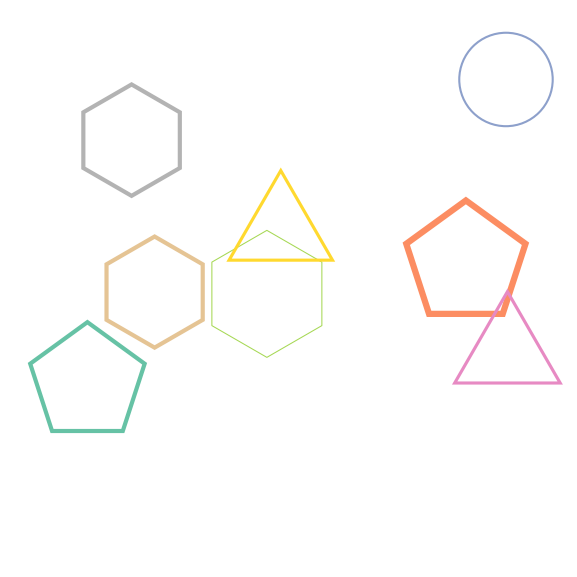[{"shape": "pentagon", "thickness": 2, "radius": 0.52, "center": [0.151, 0.337]}, {"shape": "pentagon", "thickness": 3, "radius": 0.54, "center": [0.807, 0.543]}, {"shape": "circle", "thickness": 1, "radius": 0.4, "center": [0.876, 0.862]}, {"shape": "triangle", "thickness": 1.5, "radius": 0.53, "center": [0.879, 0.389]}, {"shape": "hexagon", "thickness": 0.5, "radius": 0.55, "center": [0.462, 0.49]}, {"shape": "triangle", "thickness": 1.5, "radius": 0.52, "center": [0.486, 0.6]}, {"shape": "hexagon", "thickness": 2, "radius": 0.48, "center": [0.268, 0.493]}, {"shape": "hexagon", "thickness": 2, "radius": 0.48, "center": [0.228, 0.756]}]